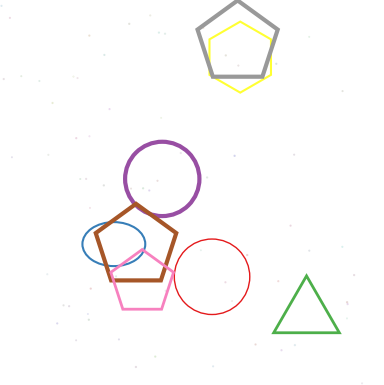[{"shape": "circle", "thickness": 1, "radius": 0.49, "center": [0.551, 0.281]}, {"shape": "oval", "thickness": 1.5, "radius": 0.41, "center": [0.296, 0.366]}, {"shape": "triangle", "thickness": 2, "radius": 0.49, "center": [0.796, 0.185]}, {"shape": "circle", "thickness": 3, "radius": 0.48, "center": [0.421, 0.535]}, {"shape": "hexagon", "thickness": 1.5, "radius": 0.46, "center": [0.624, 0.852]}, {"shape": "pentagon", "thickness": 3, "radius": 0.55, "center": [0.353, 0.361]}, {"shape": "pentagon", "thickness": 2, "radius": 0.43, "center": [0.369, 0.266]}, {"shape": "pentagon", "thickness": 3, "radius": 0.55, "center": [0.617, 0.889]}]